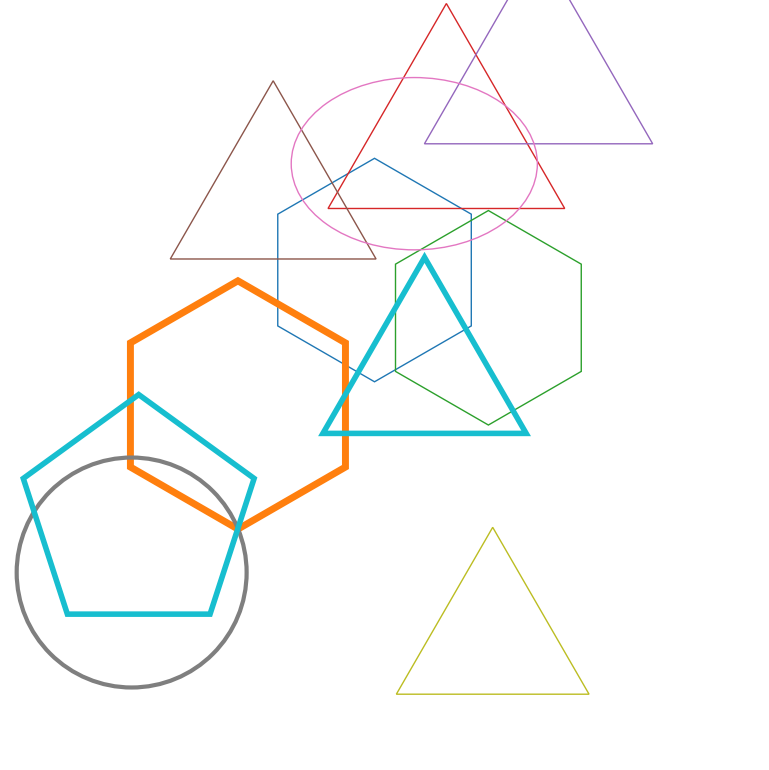[{"shape": "hexagon", "thickness": 0.5, "radius": 0.73, "center": [0.486, 0.649]}, {"shape": "hexagon", "thickness": 2.5, "radius": 0.81, "center": [0.309, 0.474]}, {"shape": "hexagon", "thickness": 0.5, "radius": 0.7, "center": [0.634, 0.587]}, {"shape": "triangle", "thickness": 0.5, "radius": 0.89, "center": [0.58, 0.818]}, {"shape": "triangle", "thickness": 0.5, "radius": 0.86, "center": [0.699, 0.899]}, {"shape": "triangle", "thickness": 0.5, "radius": 0.77, "center": [0.355, 0.741]}, {"shape": "oval", "thickness": 0.5, "radius": 0.8, "center": [0.538, 0.787]}, {"shape": "circle", "thickness": 1.5, "radius": 0.75, "center": [0.171, 0.256]}, {"shape": "triangle", "thickness": 0.5, "radius": 0.72, "center": [0.64, 0.171]}, {"shape": "triangle", "thickness": 2, "radius": 0.76, "center": [0.551, 0.513]}, {"shape": "pentagon", "thickness": 2, "radius": 0.79, "center": [0.18, 0.33]}]